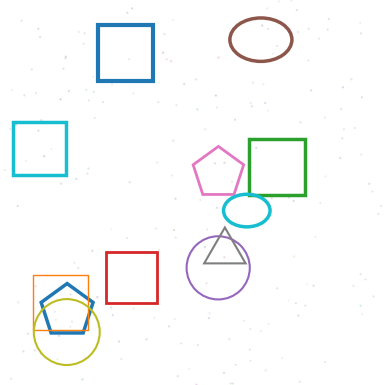[{"shape": "square", "thickness": 3, "radius": 0.36, "center": [0.326, 0.862]}, {"shape": "pentagon", "thickness": 2.5, "radius": 0.35, "center": [0.174, 0.193]}, {"shape": "square", "thickness": 1, "radius": 0.36, "center": [0.156, 0.215]}, {"shape": "square", "thickness": 2.5, "radius": 0.37, "center": [0.719, 0.566]}, {"shape": "square", "thickness": 2, "radius": 0.33, "center": [0.342, 0.279]}, {"shape": "circle", "thickness": 1.5, "radius": 0.41, "center": [0.567, 0.304]}, {"shape": "oval", "thickness": 2.5, "radius": 0.4, "center": [0.678, 0.897]}, {"shape": "pentagon", "thickness": 2, "radius": 0.34, "center": [0.567, 0.551]}, {"shape": "triangle", "thickness": 1.5, "radius": 0.31, "center": [0.584, 0.347]}, {"shape": "circle", "thickness": 1.5, "radius": 0.43, "center": [0.173, 0.138]}, {"shape": "square", "thickness": 2.5, "radius": 0.35, "center": [0.103, 0.615]}, {"shape": "oval", "thickness": 2.5, "radius": 0.3, "center": [0.641, 0.453]}]